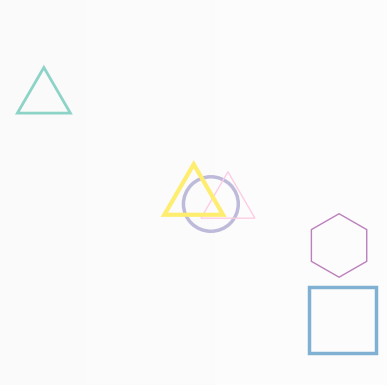[{"shape": "triangle", "thickness": 2, "radius": 0.39, "center": [0.113, 0.746]}, {"shape": "circle", "thickness": 2.5, "radius": 0.35, "center": [0.544, 0.47]}, {"shape": "square", "thickness": 2.5, "radius": 0.43, "center": [0.884, 0.17]}, {"shape": "triangle", "thickness": 1, "radius": 0.4, "center": [0.588, 0.473]}, {"shape": "hexagon", "thickness": 1, "radius": 0.41, "center": [0.875, 0.362]}, {"shape": "triangle", "thickness": 3, "radius": 0.44, "center": [0.5, 0.486]}]